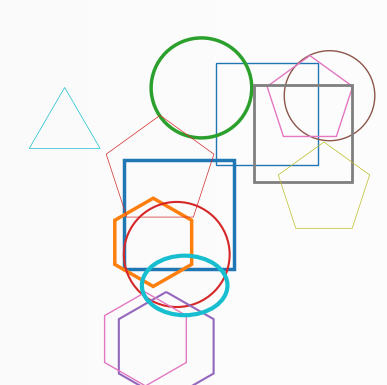[{"shape": "square", "thickness": 2.5, "radius": 0.71, "center": [0.462, 0.443]}, {"shape": "square", "thickness": 1, "radius": 0.66, "center": [0.689, 0.703]}, {"shape": "hexagon", "thickness": 2.5, "radius": 0.57, "center": [0.395, 0.371]}, {"shape": "circle", "thickness": 2.5, "radius": 0.65, "center": [0.52, 0.772]}, {"shape": "circle", "thickness": 1.5, "radius": 0.68, "center": [0.456, 0.339]}, {"shape": "pentagon", "thickness": 0.5, "radius": 0.73, "center": [0.413, 0.554]}, {"shape": "hexagon", "thickness": 1.5, "radius": 0.71, "center": [0.429, 0.1]}, {"shape": "circle", "thickness": 1, "radius": 0.58, "center": [0.85, 0.751]}, {"shape": "hexagon", "thickness": 1, "radius": 0.61, "center": [0.375, 0.119]}, {"shape": "pentagon", "thickness": 1, "radius": 0.58, "center": [0.8, 0.739]}, {"shape": "square", "thickness": 2, "radius": 0.63, "center": [0.781, 0.653]}, {"shape": "pentagon", "thickness": 0.5, "radius": 0.62, "center": [0.836, 0.507]}, {"shape": "oval", "thickness": 3, "radius": 0.55, "center": [0.477, 0.259]}, {"shape": "triangle", "thickness": 0.5, "radius": 0.53, "center": [0.167, 0.667]}]